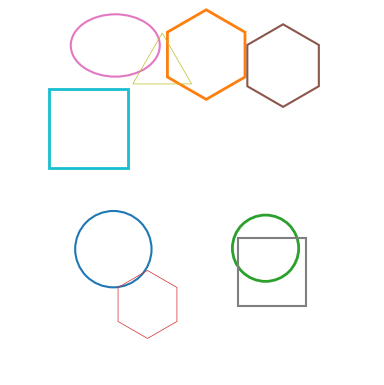[{"shape": "circle", "thickness": 1.5, "radius": 0.5, "center": [0.294, 0.353]}, {"shape": "hexagon", "thickness": 2, "radius": 0.58, "center": [0.536, 0.858]}, {"shape": "circle", "thickness": 2, "radius": 0.43, "center": [0.69, 0.355]}, {"shape": "hexagon", "thickness": 0.5, "radius": 0.44, "center": [0.383, 0.209]}, {"shape": "hexagon", "thickness": 1.5, "radius": 0.54, "center": [0.735, 0.83]}, {"shape": "oval", "thickness": 1.5, "radius": 0.58, "center": [0.299, 0.882]}, {"shape": "square", "thickness": 1.5, "radius": 0.44, "center": [0.706, 0.293]}, {"shape": "triangle", "thickness": 0.5, "radius": 0.44, "center": [0.421, 0.826]}, {"shape": "square", "thickness": 2, "radius": 0.52, "center": [0.23, 0.667]}]